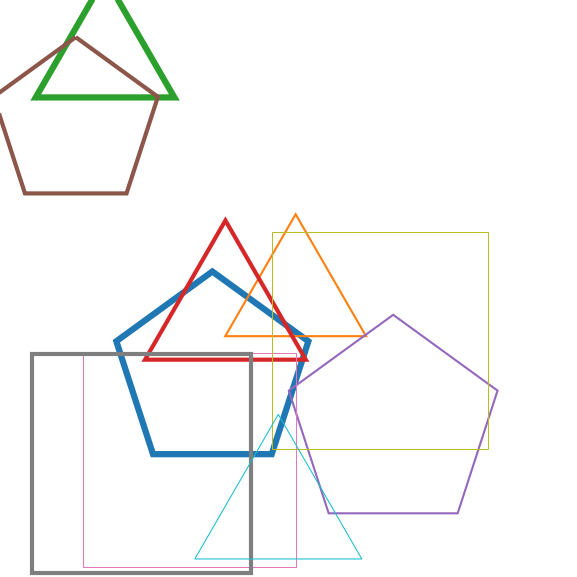[{"shape": "pentagon", "thickness": 3, "radius": 0.87, "center": [0.368, 0.354]}, {"shape": "triangle", "thickness": 1, "radius": 0.7, "center": [0.512, 0.487]}, {"shape": "triangle", "thickness": 3, "radius": 0.69, "center": [0.182, 0.9]}, {"shape": "triangle", "thickness": 2, "radius": 0.8, "center": [0.39, 0.457]}, {"shape": "pentagon", "thickness": 1, "radius": 0.95, "center": [0.681, 0.264]}, {"shape": "pentagon", "thickness": 2, "radius": 0.75, "center": [0.131, 0.785]}, {"shape": "square", "thickness": 0.5, "radius": 0.93, "center": [0.328, 0.203]}, {"shape": "square", "thickness": 2, "radius": 0.95, "center": [0.245, 0.197]}, {"shape": "square", "thickness": 0.5, "radius": 0.94, "center": [0.658, 0.41]}, {"shape": "triangle", "thickness": 0.5, "radius": 0.83, "center": [0.482, 0.115]}]